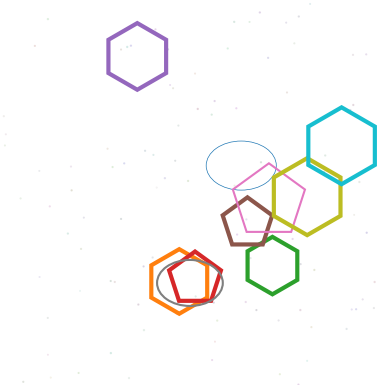[{"shape": "oval", "thickness": 0.5, "radius": 0.46, "center": [0.627, 0.57]}, {"shape": "hexagon", "thickness": 3, "radius": 0.42, "center": [0.466, 0.269]}, {"shape": "hexagon", "thickness": 3, "radius": 0.37, "center": [0.708, 0.31]}, {"shape": "pentagon", "thickness": 3, "radius": 0.35, "center": [0.507, 0.276]}, {"shape": "hexagon", "thickness": 3, "radius": 0.43, "center": [0.357, 0.853]}, {"shape": "pentagon", "thickness": 3, "radius": 0.34, "center": [0.643, 0.42]}, {"shape": "pentagon", "thickness": 1.5, "radius": 0.49, "center": [0.698, 0.477]}, {"shape": "oval", "thickness": 1.5, "radius": 0.43, "center": [0.493, 0.265]}, {"shape": "hexagon", "thickness": 3, "radius": 0.5, "center": [0.798, 0.489]}, {"shape": "hexagon", "thickness": 3, "radius": 0.5, "center": [0.887, 0.621]}]